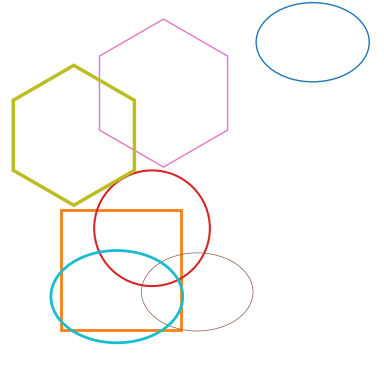[{"shape": "oval", "thickness": 1, "radius": 0.73, "center": [0.812, 0.89]}, {"shape": "square", "thickness": 2, "radius": 0.78, "center": [0.316, 0.3]}, {"shape": "circle", "thickness": 1.5, "radius": 0.75, "center": [0.395, 0.407]}, {"shape": "oval", "thickness": 0.5, "radius": 0.72, "center": [0.512, 0.242]}, {"shape": "hexagon", "thickness": 1, "radius": 0.96, "center": [0.425, 0.758]}, {"shape": "hexagon", "thickness": 2.5, "radius": 0.91, "center": [0.192, 0.649]}, {"shape": "oval", "thickness": 2, "radius": 0.86, "center": [0.303, 0.229]}]